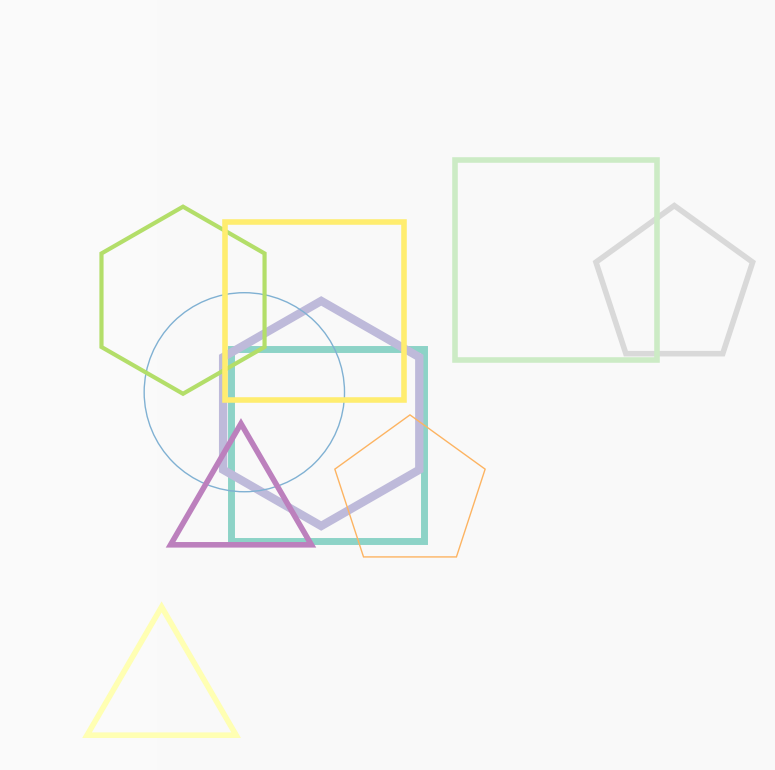[{"shape": "square", "thickness": 2.5, "radius": 0.62, "center": [0.423, 0.422]}, {"shape": "triangle", "thickness": 2, "radius": 0.56, "center": [0.209, 0.101]}, {"shape": "hexagon", "thickness": 3, "radius": 0.73, "center": [0.414, 0.463]}, {"shape": "circle", "thickness": 0.5, "radius": 0.65, "center": [0.315, 0.491]}, {"shape": "pentagon", "thickness": 0.5, "radius": 0.51, "center": [0.529, 0.359]}, {"shape": "hexagon", "thickness": 1.5, "radius": 0.61, "center": [0.236, 0.61]}, {"shape": "pentagon", "thickness": 2, "radius": 0.53, "center": [0.87, 0.627]}, {"shape": "triangle", "thickness": 2, "radius": 0.52, "center": [0.311, 0.345]}, {"shape": "square", "thickness": 2, "radius": 0.65, "center": [0.717, 0.662]}, {"shape": "square", "thickness": 2, "radius": 0.58, "center": [0.406, 0.596]}]